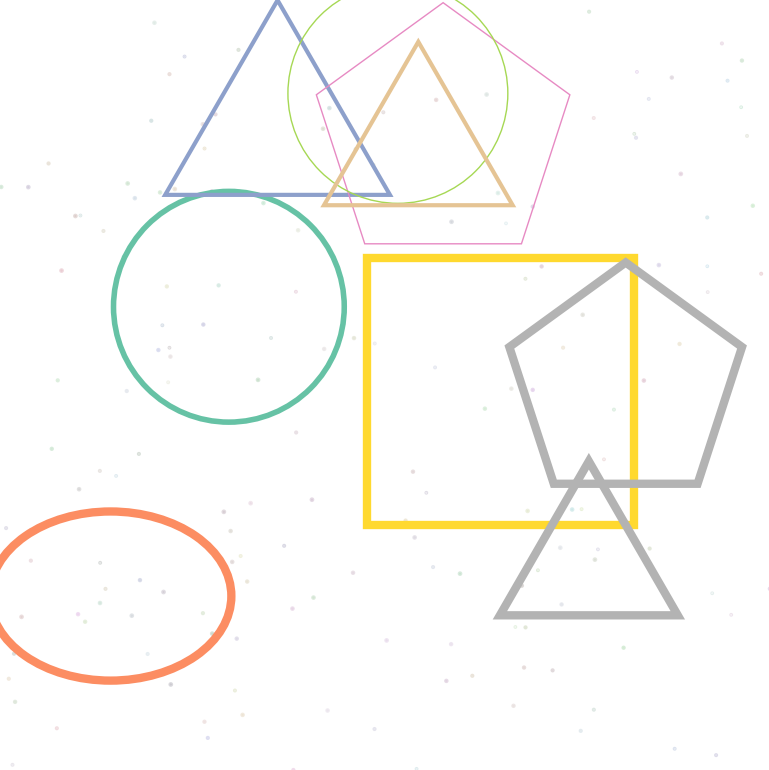[{"shape": "circle", "thickness": 2, "radius": 0.75, "center": [0.297, 0.602]}, {"shape": "oval", "thickness": 3, "radius": 0.78, "center": [0.144, 0.226]}, {"shape": "triangle", "thickness": 1.5, "radius": 0.84, "center": [0.36, 0.831]}, {"shape": "pentagon", "thickness": 0.5, "radius": 0.87, "center": [0.575, 0.823]}, {"shape": "circle", "thickness": 0.5, "radius": 0.71, "center": [0.517, 0.879]}, {"shape": "square", "thickness": 3, "radius": 0.87, "center": [0.65, 0.491]}, {"shape": "triangle", "thickness": 1.5, "radius": 0.71, "center": [0.543, 0.804]}, {"shape": "triangle", "thickness": 3, "radius": 0.67, "center": [0.765, 0.268]}, {"shape": "pentagon", "thickness": 3, "radius": 0.79, "center": [0.813, 0.5]}]